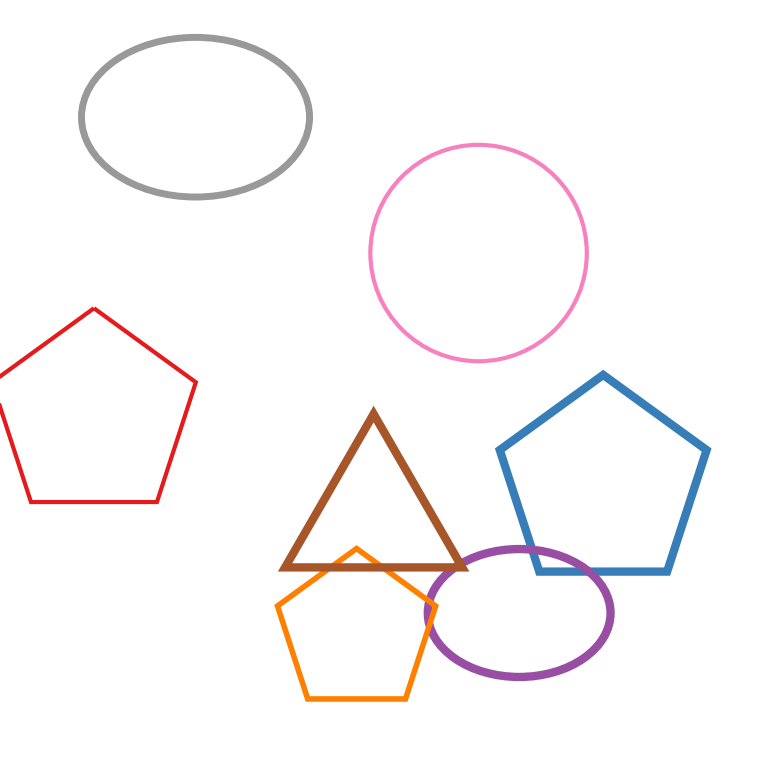[{"shape": "pentagon", "thickness": 1.5, "radius": 0.7, "center": [0.122, 0.461]}, {"shape": "pentagon", "thickness": 3, "radius": 0.71, "center": [0.783, 0.372]}, {"shape": "oval", "thickness": 3, "radius": 0.59, "center": [0.674, 0.204]}, {"shape": "pentagon", "thickness": 2, "radius": 0.54, "center": [0.463, 0.18]}, {"shape": "triangle", "thickness": 3, "radius": 0.66, "center": [0.485, 0.33]}, {"shape": "circle", "thickness": 1.5, "radius": 0.7, "center": [0.622, 0.671]}, {"shape": "oval", "thickness": 2.5, "radius": 0.74, "center": [0.254, 0.848]}]